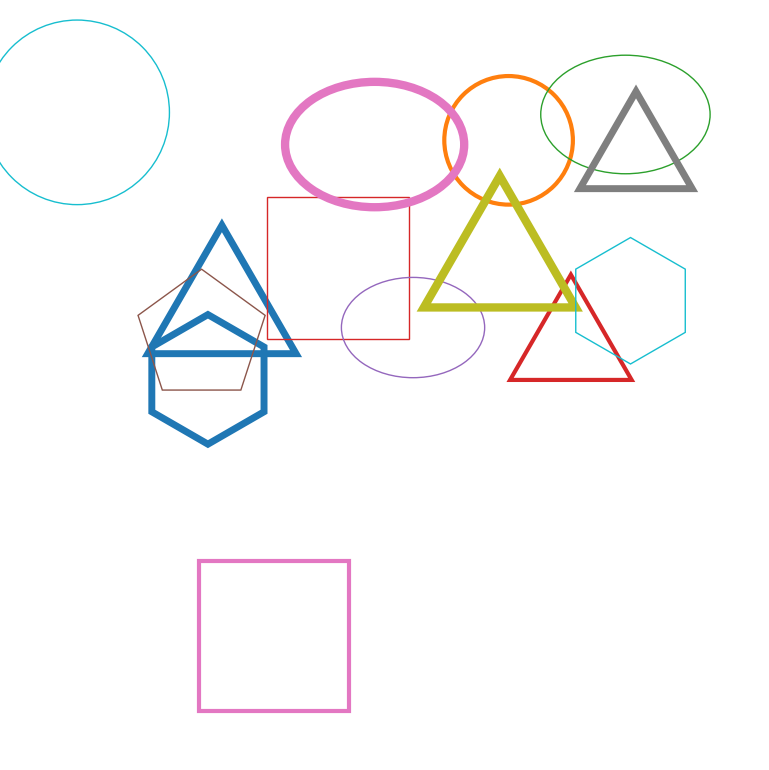[{"shape": "triangle", "thickness": 2.5, "radius": 0.56, "center": [0.288, 0.596]}, {"shape": "hexagon", "thickness": 2.5, "radius": 0.42, "center": [0.27, 0.507]}, {"shape": "circle", "thickness": 1.5, "radius": 0.42, "center": [0.661, 0.818]}, {"shape": "oval", "thickness": 0.5, "radius": 0.55, "center": [0.812, 0.851]}, {"shape": "triangle", "thickness": 1.5, "radius": 0.46, "center": [0.741, 0.552]}, {"shape": "square", "thickness": 0.5, "radius": 0.46, "center": [0.439, 0.652]}, {"shape": "oval", "thickness": 0.5, "radius": 0.47, "center": [0.536, 0.575]}, {"shape": "pentagon", "thickness": 0.5, "radius": 0.43, "center": [0.262, 0.564]}, {"shape": "oval", "thickness": 3, "radius": 0.58, "center": [0.487, 0.812]}, {"shape": "square", "thickness": 1.5, "radius": 0.49, "center": [0.356, 0.174]}, {"shape": "triangle", "thickness": 2.5, "radius": 0.42, "center": [0.826, 0.797]}, {"shape": "triangle", "thickness": 3, "radius": 0.57, "center": [0.649, 0.658]}, {"shape": "hexagon", "thickness": 0.5, "radius": 0.41, "center": [0.819, 0.609]}, {"shape": "circle", "thickness": 0.5, "radius": 0.6, "center": [0.1, 0.854]}]